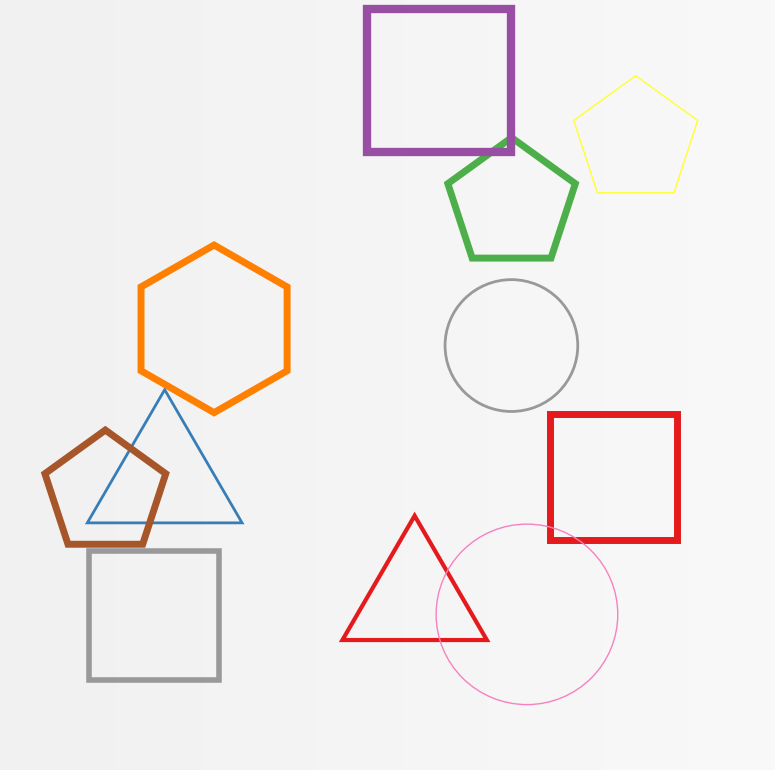[{"shape": "square", "thickness": 2.5, "radius": 0.41, "center": [0.792, 0.381]}, {"shape": "triangle", "thickness": 1.5, "radius": 0.54, "center": [0.535, 0.223]}, {"shape": "triangle", "thickness": 1, "radius": 0.58, "center": [0.213, 0.379]}, {"shape": "pentagon", "thickness": 2.5, "radius": 0.43, "center": [0.66, 0.735]}, {"shape": "square", "thickness": 3, "radius": 0.47, "center": [0.567, 0.895]}, {"shape": "hexagon", "thickness": 2.5, "radius": 0.54, "center": [0.276, 0.573]}, {"shape": "pentagon", "thickness": 0.5, "radius": 0.42, "center": [0.82, 0.818]}, {"shape": "pentagon", "thickness": 2.5, "radius": 0.41, "center": [0.136, 0.36]}, {"shape": "circle", "thickness": 0.5, "radius": 0.59, "center": [0.68, 0.202]}, {"shape": "circle", "thickness": 1, "radius": 0.43, "center": [0.66, 0.551]}, {"shape": "square", "thickness": 2, "radius": 0.42, "center": [0.199, 0.2]}]